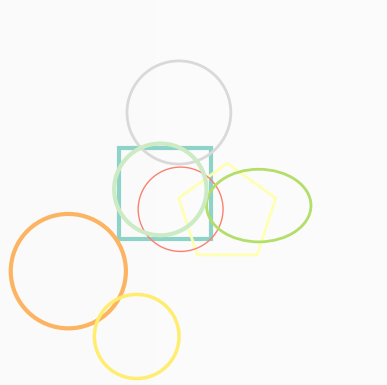[{"shape": "square", "thickness": 3, "radius": 0.59, "center": [0.426, 0.498]}, {"shape": "pentagon", "thickness": 2, "radius": 0.66, "center": [0.586, 0.445]}, {"shape": "circle", "thickness": 1, "radius": 0.55, "center": [0.466, 0.456]}, {"shape": "circle", "thickness": 3, "radius": 0.74, "center": [0.176, 0.296]}, {"shape": "oval", "thickness": 2, "radius": 0.67, "center": [0.668, 0.466]}, {"shape": "circle", "thickness": 2, "radius": 0.67, "center": [0.462, 0.708]}, {"shape": "circle", "thickness": 3, "radius": 0.6, "center": [0.414, 0.508]}, {"shape": "circle", "thickness": 2.5, "radius": 0.55, "center": [0.353, 0.126]}]